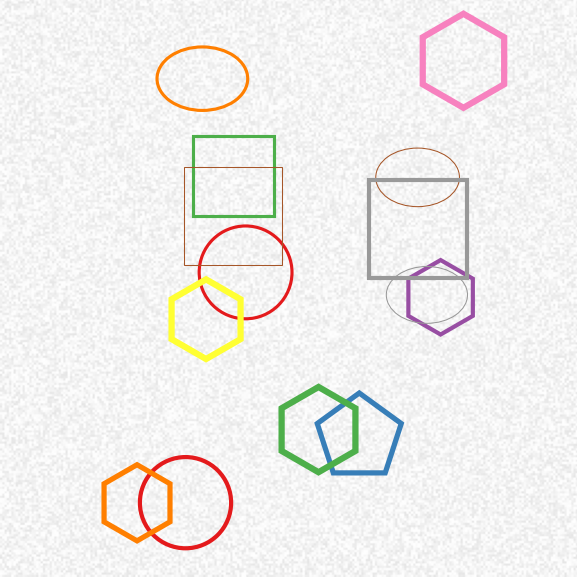[{"shape": "circle", "thickness": 2, "radius": 0.39, "center": [0.321, 0.129]}, {"shape": "circle", "thickness": 1.5, "radius": 0.4, "center": [0.425, 0.527]}, {"shape": "pentagon", "thickness": 2.5, "radius": 0.38, "center": [0.622, 0.242]}, {"shape": "hexagon", "thickness": 3, "radius": 0.37, "center": [0.552, 0.255]}, {"shape": "square", "thickness": 1.5, "radius": 0.35, "center": [0.404, 0.694]}, {"shape": "hexagon", "thickness": 2, "radius": 0.32, "center": [0.763, 0.484]}, {"shape": "oval", "thickness": 1.5, "radius": 0.39, "center": [0.35, 0.863]}, {"shape": "hexagon", "thickness": 2.5, "radius": 0.33, "center": [0.237, 0.129]}, {"shape": "hexagon", "thickness": 3, "radius": 0.34, "center": [0.357, 0.446]}, {"shape": "square", "thickness": 0.5, "radius": 0.43, "center": [0.403, 0.625]}, {"shape": "oval", "thickness": 0.5, "radius": 0.36, "center": [0.723, 0.692]}, {"shape": "hexagon", "thickness": 3, "radius": 0.41, "center": [0.803, 0.894]}, {"shape": "square", "thickness": 2, "radius": 0.42, "center": [0.723, 0.603]}, {"shape": "oval", "thickness": 0.5, "radius": 0.35, "center": [0.739, 0.488]}]